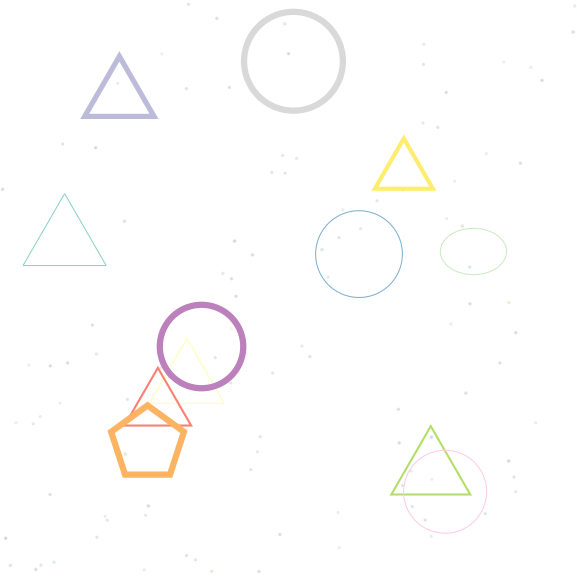[{"shape": "triangle", "thickness": 0.5, "radius": 0.42, "center": [0.112, 0.581]}, {"shape": "triangle", "thickness": 0.5, "radius": 0.37, "center": [0.324, 0.338]}, {"shape": "triangle", "thickness": 2.5, "radius": 0.35, "center": [0.207, 0.832]}, {"shape": "triangle", "thickness": 1, "radius": 0.33, "center": [0.273, 0.296]}, {"shape": "circle", "thickness": 0.5, "radius": 0.38, "center": [0.622, 0.559]}, {"shape": "pentagon", "thickness": 3, "radius": 0.33, "center": [0.255, 0.231]}, {"shape": "triangle", "thickness": 1, "radius": 0.39, "center": [0.746, 0.182]}, {"shape": "circle", "thickness": 0.5, "radius": 0.36, "center": [0.771, 0.148]}, {"shape": "circle", "thickness": 3, "radius": 0.43, "center": [0.508, 0.893]}, {"shape": "circle", "thickness": 3, "radius": 0.36, "center": [0.349, 0.399]}, {"shape": "oval", "thickness": 0.5, "radius": 0.29, "center": [0.82, 0.564]}, {"shape": "triangle", "thickness": 2, "radius": 0.29, "center": [0.699, 0.701]}]